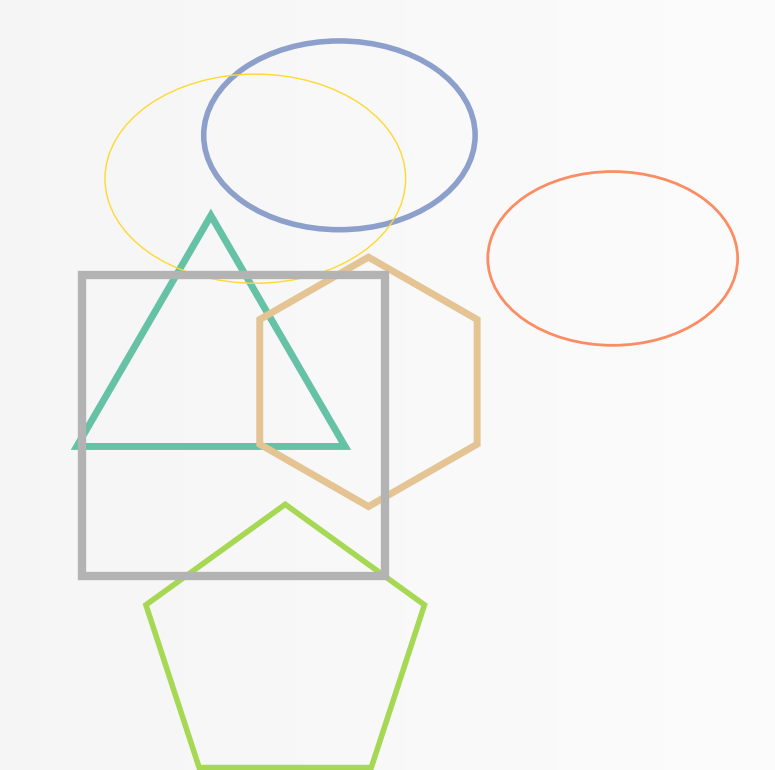[{"shape": "triangle", "thickness": 2.5, "radius": 1.0, "center": [0.272, 0.52]}, {"shape": "oval", "thickness": 1, "radius": 0.81, "center": [0.791, 0.664]}, {"shape": "oval", "thickness": 2, "radius": 0.88, "center": [0.438, 0.824]}, {"shape": "pentagon", "thickness": 2, "radius": 0.94, "center": [0.368, 0.156]}, {"shape": "oval", "thickness": 0.5, "radius": 0.97, "center": [0.329, 0.768]}, {"shape": "hexagon", "thickness": 2.5, "radius": 0.81, "center": [0.475, 0.504]}, {"shape": "square", "thickness": 3, "radius": 0.98, "center": [0.301, 0.448]}]